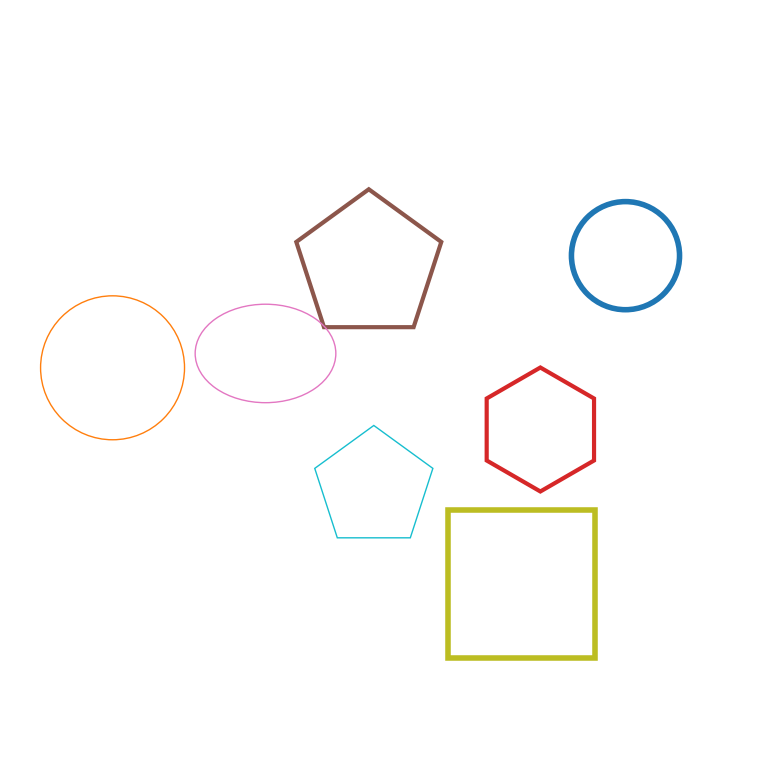[{"shape": "circle", "thickness": 2, "radius": 0.35, "center": [0.812, 0.668]}, {"shape": "circle", "thickness": 0.5, "radius": 0.47, "center": [0.146, 0.522]}, {"shape": "hexagon", "thickness": 1.5, "radius": 0.4, "center": [0.702, 0.442]}, {"shape": "pentagon", "thickness": 1.5, "radius": 0.49, "center": [0.479, 0.655]}, {"shape": "oval", "thickness": 0.5, "radius": 0.46, "center": [0.345, 0.541]}, {"shape": "square", "thickness": 2, "radius": 0.48, "center": [0.677, 0.241]}, {"shape": "pentagon", "thickness": 0.5, "radius": 0.4, "center": [0.485, 0.367]}]